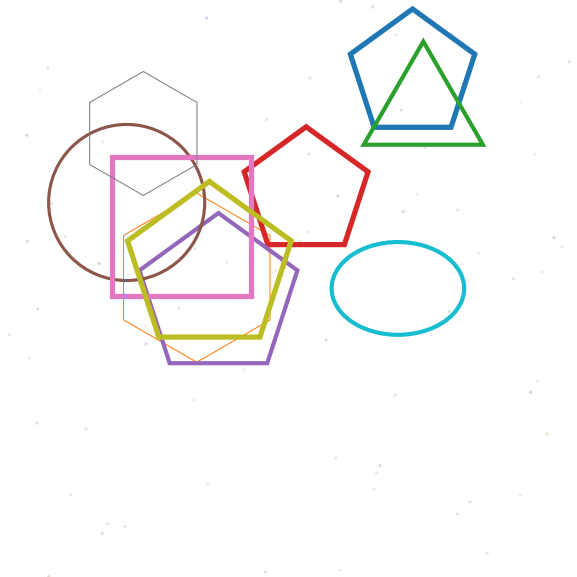[{"shape": "pentagon", "thickness": 2.5, "radius": 0.57, "center": [0.714, 0.87]}, {"shape": "hexagon", "thickness": 0.5, "radius": 0.73, "center": [0.341, 0.518]}, {"shape": "triangle", "thickness": 2, "radius": 0.6, "center": [0.733, 0.808]}, {"shape": "pentagon", "thickness": 2.5, "radius": 0.56, "center": [0.53, 0.667]}, {"shape": "pentagon", "thickness": 2, "radius": 0.72, "center": [0.378, 0.487]}, {"shape": "circle", "thickness": 1.5, "radius": 0.68, "center": [0.219, 0.649]}, {"shape": "square", "thickness": 2.5, "radius": 0.6, "center": [0.314, 0.607]}, {"shape": "hexagon", "thickness": 0.5, "radius": 0.54, "center": [0.248, 0.768]}, {"shape": "pentagon", "thickness": 2.5, "radius": 0.74, "center": [0.363, 0.536]}, {"shape": "oval", "thickness": 2, "radius": 0.57, "center": [0.689, 0.5]}]